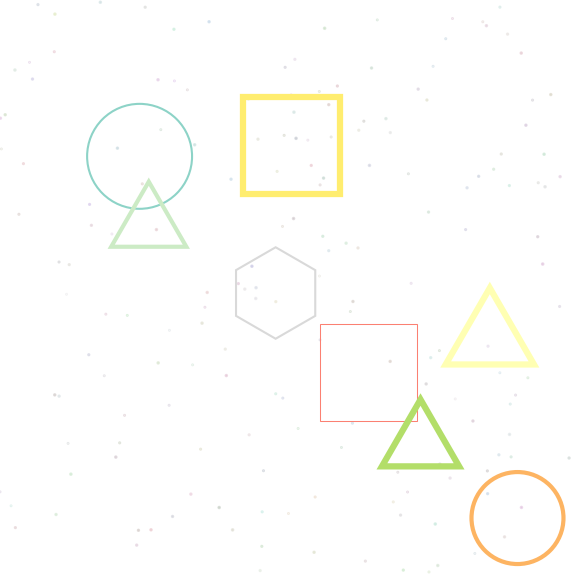[{"shape": "circle", "thickness": 1, "radius": 0.45, "center": [0.242, 0.728]}, {"shape": "triangle", "thickness": 3, "radius": 0.44, "center": [0.848, 0.412]}, {"shape": "square", "thickness": 0.5, "radius": 0.42, "center": [0.638, 0.354]}, {"shape": "circle", "thickness": 2, "radius": 0.4, "center": [0.896, 0.102]}, {"shape": "triangle", "thickness": 3, "radius": 0.39, "center": [0.728, 0.23]}, {"shape": "hexagon", "thickness": 1, "radius": 0.4, "center": [0.477, 0.492]}, {"shape": "triangle", "thickness": 2, "radius": 0.38, "center": [0.258, 0.609]}, {"shape": "square", "thickness": 3, "radius": 0.42, "center": [0.505, 0.747]}]